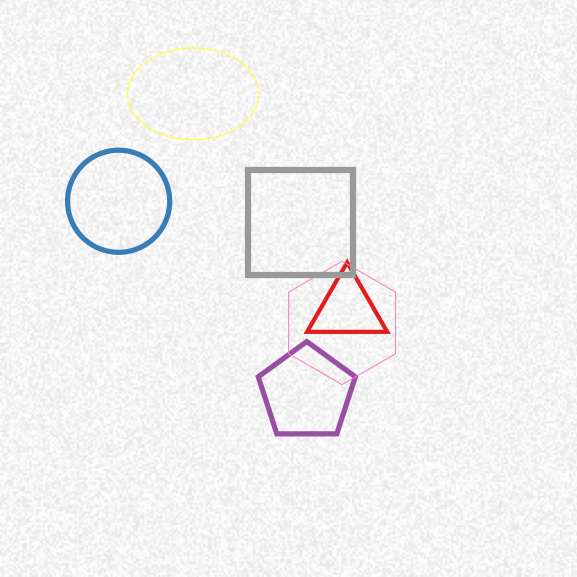[{"shape": "triangle", "thickness": 2, "radius": 0.4, "center": [0.601, 0.465]}, {"shape": "circle", "thickness": 2.5, "radius": 0.44, "center": [0.205, 0.651]}, {"shape": "pentagon", "thickness": 2.5, "radius": 0.44, "center": [0.531, 0.319]}, {"shape": "oval", "thickness": 0.5, "radius": 0.57, "center": [0.334, 0.837]}, {"shape": "hexagon", "thickness": 0.5, "radius": 0.53, "center": [0.592, 0.44]}, {"shape": "square", "thickness": 3, "radius": 0.45, "center": [0.52, 0.614]}]